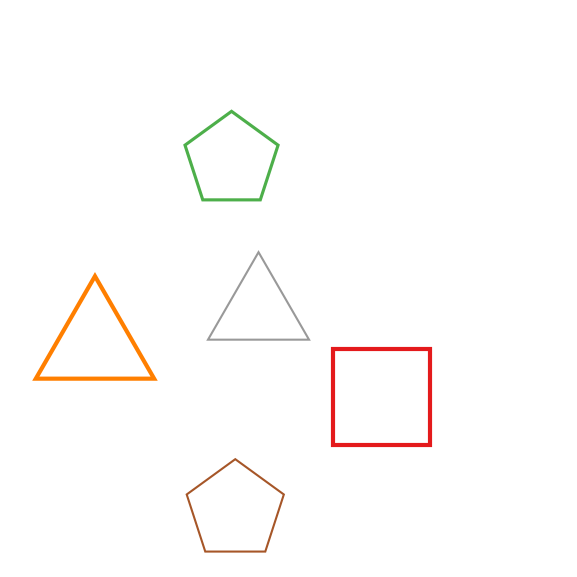[{"shape": "square", "thickness": 2, "radius": 0.42, "center": [0.661, 0.312]}, {"shape": "pentagon", "thickness": 1.5, "radius": 0.42, "center": [0.401, 0.722]}, {"shape": "triangle", "thickness": 2, "radius": 0.59, "center": [0.164, 0.403]}, {"shape": "pentagon", "thickness": 1, "radius": 0.44, "center": [0.407, 0.116]}, {"shape": "triangle", "thickness": 1, "radius": 0.51, "center": [0.448, 0.461]}]